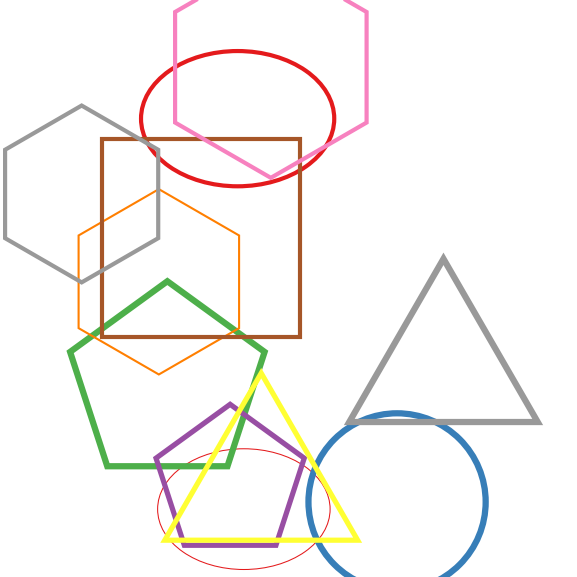[{"shape": "oval", "thickness": 2, "radius": 0.84, "center": [0.411, 0.794]}, {"shape": "oval", "thickness": 0.5, "radius": 0.75, "center": [0.422, 0.118]}, {"shape": "circle", "thickness": 3, "radius": 0.77, "center": [0.688, 0.13]}, {"shape": "pentagon", "thickness": 3, "radius": 0.89, "center": [0.29, 0.335]}, {"shape": "pentagon", "thickness": 2.5, "radius": 0.67, "center": [0.398, 0.164]}, {"shape": "hexagon", "thickness": 1, "radius": 0.8, "center": [0.275, 0.511]}, {"shape": "triangle", "thickness": 2.5, "radius": 0.96, "center": [0.452, 0.16]}, {"shape": "square", "thickness": 2, "radius": 0.86, "center": [0.347, 0.587]}, {"shape": "hexagon", "thickness": 2, "radius": 0.96, "center": [0.469, 0.883]}, {"shape": "triangle", "thickness": 3, "radius": 0.94, "center": [0.768, 0.363]}, {"shape": "hexagon", "thickness": 2, "radius": 0.77, "center": [0.141, 0.663]}]